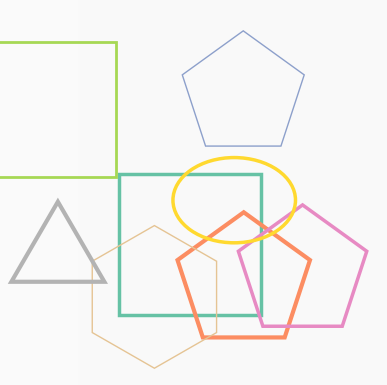[{"shape": "square", "thickness": 2.5, "radius": 0.92, "center": [0.49, 0.364]}, {"shape": "pentagon", "thickness": 3, "radius": 0.9, "center": [0.629, 0.269]}, {"shape": "pentagon", "thickness": 1, "radius": 0.83, "center": [0.628, 0.754]}, {"shape": "pentagon", "thickness": 2.5, "radius": 0.87, "center": [0.781, 0.294]}, {"shape": "square", "thickness": 2, "radius": 0.88, "center": [0.124, 0.717]}, {"shape": "oval", "thickness": 2.5, "radius": 0.79, "center": [0.604, 0.48]}, {"shape": "hexagon", "thickness": 1, "radius": 0.93, "center": [0.398, 0.229]}, {"shape": "triangle", "thickness": 3, "radius": 0.69, "center": [0.149, 0.337]}]